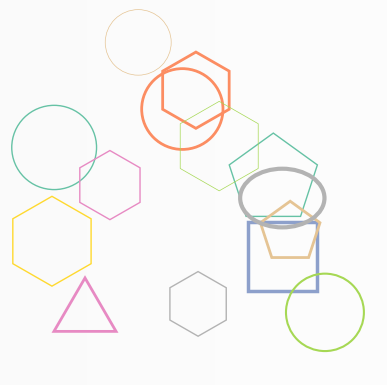[{"shape": "circle", "thickness": 1, "radius": 0.55, "center": [0.14, 0.617]}, {"shape": "pentagon", "thickness": 1, "radius": 0.6, "center": [0.705, 0.535]}, {"shape": "hexagon", "thickness": 2, "radius": 0.5, "center": [0.506, 0.766]}, {"shape": "circle", "thickness": 2, "radius": 0.52, "center": [0.471, 0.717]}, {"shape": "square", "thickness": 2.5, "radius": 0.45, "center": [0.729, 0.333]}, {"shape": "triangle", "thickness": 2, "radius": 0.46, "center": [0.219, 0.186]}, {"shape": "hexagon", "thickness": 1, "radius": 0.45, "center": [0.284, 0.519]}, {"shape": "hexagon", "thickness": 0.5, "radius": 0.58, "center": [0.566, 0.621]}, {"shape": "circle", "thickness": 1.5, "radius": 0.5, "center": [0.839, 0.189]}, {"shape": "hexagon", "thickness": 1, "radius": 0.58, "center": [0.134, 0.373]}, {"shape": "pentagon", "thickness": 2, "radius": 0.4, "center": [0.749, 0.396]}, {"shape": "circle", "thickness": 0.5, "radius": 0.43, "center": [0.357, 0.89]}, {"shape": "oval", "thickness": 3, "radius": 0.54, "center": [0.729, 0.486]}, {"shape": "hexagon", "thickness": 1, "radius": 0.42, "center": [0.511, 0.211]}]